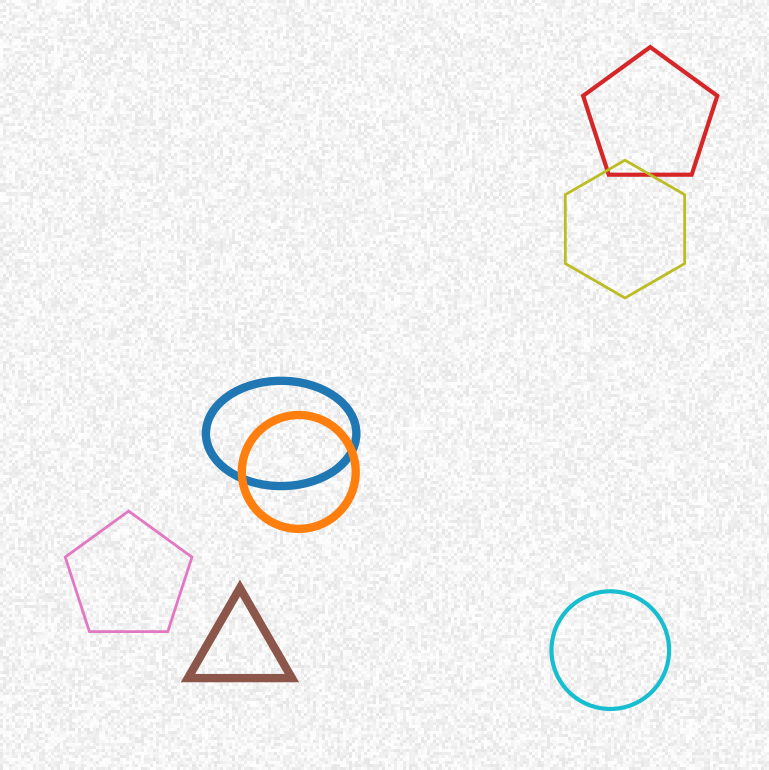[{"shape": "oval", "thickness": 3, "radius": 0.49, "center": [0.365, 0.437]}, {"shape": "circle", "thickness": 3, "radius": 0.37, "center": [0.388, 0.387]}, {"shape": "pentagon", "thickness": 1.5, "radius": 0.46, "center": [0.844, 0.847]}, {"shape": "triangle", "thickness": 3, "radius": 0.39, "center": [0.312, 0.158]}, {"shape": "pentagon", "thickness": 1, "radius": 0.43, "center": [0.167, 0.25]}, {"shape": "hexagon", "thickness": 1, "radius": 0.45, "center": [0.812, 0.702]}, {"shape": "circle", "thickness": 1.5, "radius": 0.38, "center": [0.793, 0.156]}]